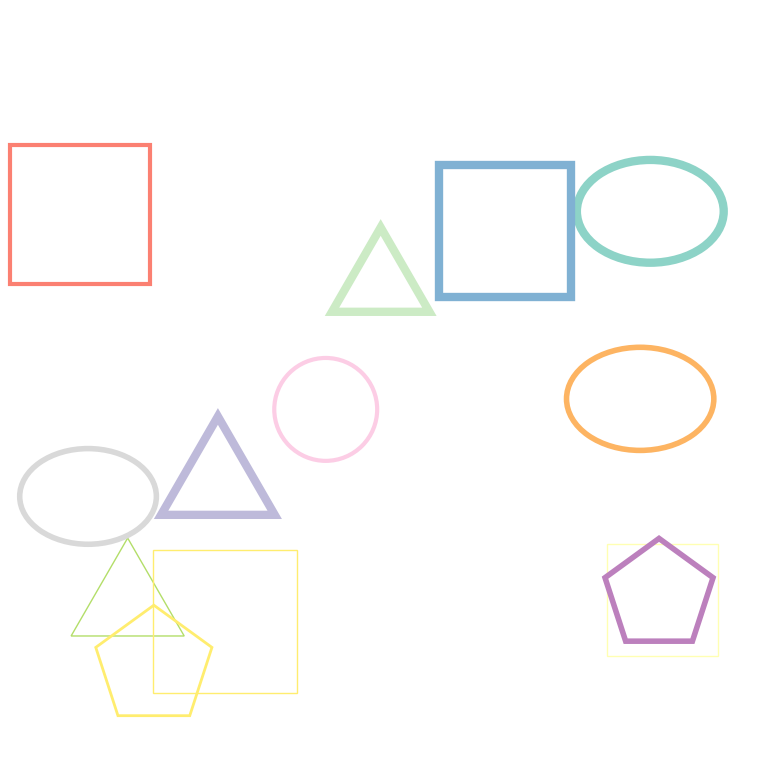[{"shape": "oval", "thickness": 3, "radius": 0.48, "center": [0.845, 0.726]}, {"shape": "square", "thickness": 0.5, "radius": 0.36, "center": [0.86, 0.221]}, {"shape": "triangle", "thickness": 3, "radius": 0.43, "center": [0.283, 0.374]}, {"shape": "square", "thickness": 1.5, "radius": 0.45, "center": [0.104, 0.721]}, {"shape": "square", "thickness": 3, "radius": 0.43, "center": [0.656, 0.7]}, {"shape": "oval", "thickness": 2, "radius": 0.48, "center": [0.831, 0.482]}, {"shape": "triangle", "thickness": 0.5, "radius": 0.42, "center": [0.166, 0.216]}, {"shape": "circle", "thickness": 1.5, "radius": 0.33, "center": [0.423, 0.468]}, {"shape": "oval", "thickness": 2, "radius": 0.44, "center": [0.114, 0.355]}, {"shape": "pentagon", "thickness": 2, "radius": 0.37, "center": [0.856, 0.227]}, {"shape": "triangle", "thickness": 3, "radius": 0.37, "center": [0.494, 0.632]}, {"shape": "square", "thickness": 0.5, "radius": 0.47, "center": [0.292, 0.192]}, {"shape": "pentagon", "thickness": 1, "radius": 0.4, "center": [0.2, 0.135]}]